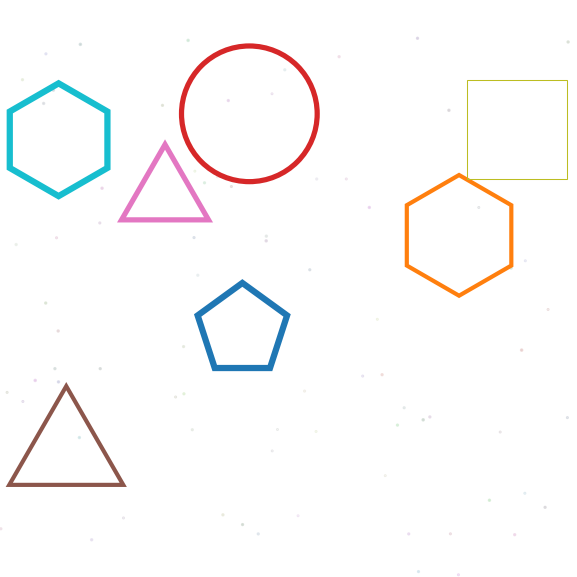[{"shape": "pentagon", "thickness": 3, "radius": 0.41, "center": [0.42, 0.428]}, {"shape": "hexagon", "thickness": 2, "radius": 0.52, "center": [0.795, 0.592]}, {"shape": "circle", "thickness": 2.5, "radius": 0.59, "center": [0.432, 0.802]}, {"shape": "triangle", "thickness": 2, "radius": 0.57, "center": [0.115, 0.216]}, {"shape": "triangle", "thickness": 2.5, "radius": 0.43, "center": [0.286, 0.662]}, {"shape": "square", "thickness": 0.5, "radius": 0.43, "center": [0.895, 0.775]}, {"shape": "hexagon", "thickness": 3, "radius": 0.49, "center": [0.101, 0.757]}]